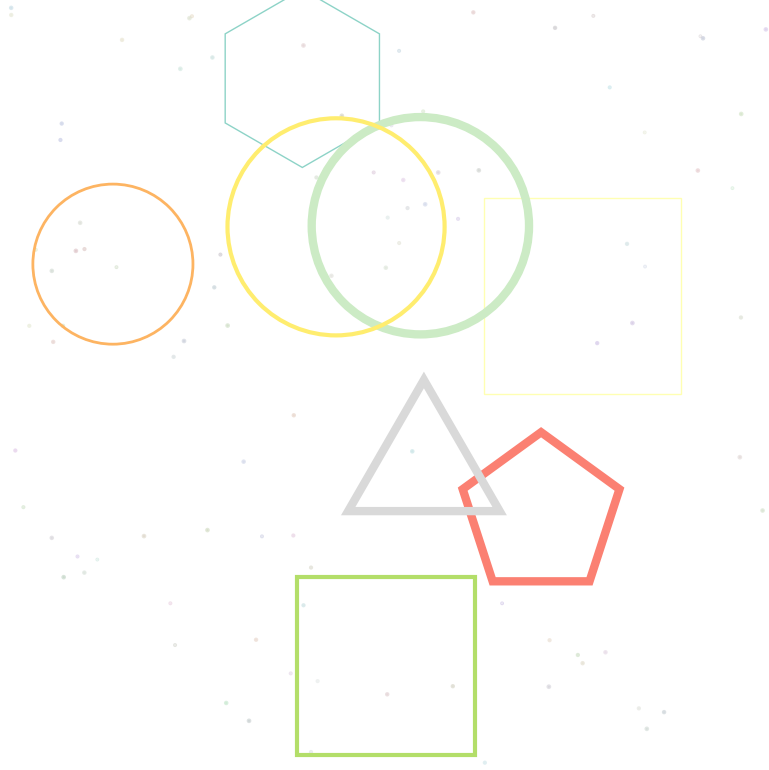[{"shape": "hexagon", "thickness": 0.5, "radius": 0.58, "center": [0.393, 0.898]}, {"shape": "square", "thickness": 0.5, "radius": 0.64, "center": [0.756, 0.616]}, {"shape": "pentagon", "thickness": 3, "radius": 0.54, "center": [0.703, 0.332]}, {"shape": "circle", "thickness": 1, "radius": 0.52, "center": [0.147, 0.657]}, {"shape": "square", "thickness": 1.5, "radius": 0.58, "center": [0.502, 0.135]}, {"shape": "triangle", "thickness": 3, "radius": 0.57, "center": [0.551, 0.393]}, {"shape": "circle", "thickness": 3, "radius": 0.71, "center": [0.546, 0.707]}, {"shape": "circle", "thickness": 1.5, "radius": 0.7, "center": [0.436, 0.705]}]